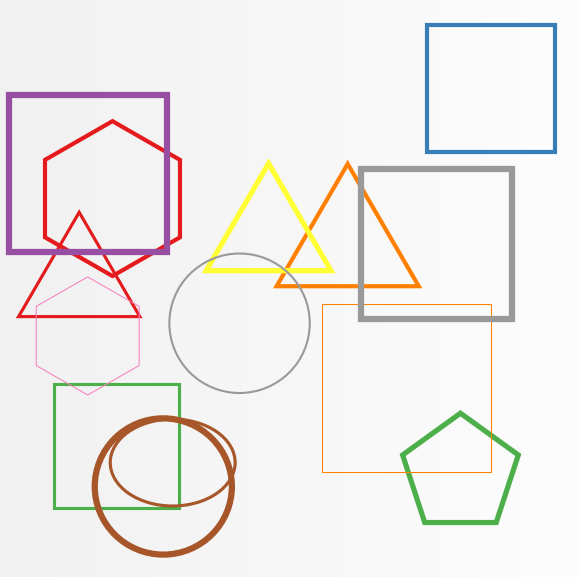[{"shape": "triangle", "thickness": 1.5, "radius": 0.6, "center": [0.136, 0.511]}, {"shape": "hexagon", "thickness": 2, "radius": 0.67, "center": [0.194, 0.655]}, {"shape": "square", "thickness": 2, "radius": 0.55, "center": [0.845, 0.846]}, {"shape": "square", "thickness": 1.5, "radius": 0.54, "center": [0.2, 0.227]}, {"shape": "pentagon", "thickness": 2.5, "radius": 0.52, "center": [0.792, 0.179]}, {"shape": "square", "thickness": 3, "radius": 0.68, "center": [0.152, 0.698]}, {"shape": "triangle", "thickness": 2, "radius": 0.71, "center": [0.598, 0.574]}, {"shape": "square", "thickness": 0.5, "radius": 0.73, "center": [0.7, 0.327]}, {"shape": "triangle", "thickness": 2.5, "radius": 0.62, "center": [0.462, 0.592]}, {"shape": "circle", "thickness": 3, "radius": 0.59, "center": [0.281, 0.157]}, {"shape": "oval", "thickness": 1.5, "radius": 0.54, "center": [0.297, 0.198]}, {"shape": "hexagon", "thickness": 0.5, "radius": 0.51, "center": [0.151, 0.417]}, {"shape": "square", "thickness": 3, "radius": 0.65, "center": [0.751, 0.577]}, {"shape": "circle", "thickness": 1, "radius": 0.6, "center": [0.412, 0.439]}]